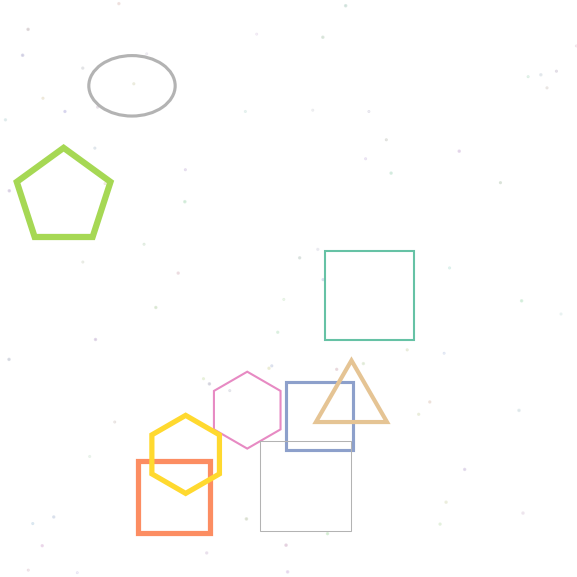[{"shape": "square", "thickness": 1, "radius": 0.39, "center": [0.64, 0.487]}, {"shape": "square", "thickness": 2.5, "radius": 0.31, "center": [0.302, 0.138]}, {"shape": "square", "thickness": 1.5, "radius": 0.29, "center": [0.553, 0.279]}, {"shape": "hexagon", "thickness": 1, "radius": 0.33, "center": [0.428, 0.289]}, {"shape": "pentagon", "thickness": 3, "radius": 0.43, "center": [0.11, 0.658]}, {"shape": "hexagon", "thickness": 2.5, "radius": 0.34, "center": [0.321, 0.212]}, {"shape": "triangle", "thickness": 2, "radius": 0.36, "center": [0.609, 0.304]}, {"shape": "oval", "thickness": 1.5, "radius": 0.37, "center": [0.229, 0.851]}, {"shape": "square", "thickness": 0.5, "radius": 0.39, "center": [0.529, 0.157]}]